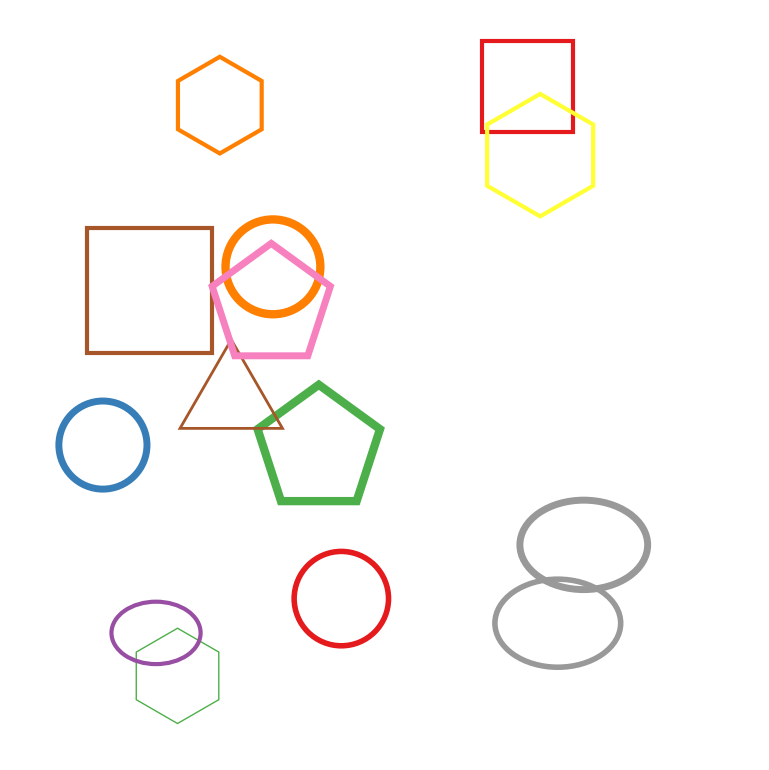[{"shape": "circle", "thickness": 2, "radius": 0.31, "center": [0.443, 0.223]}, {"shape": "square", "thickness": 1.5, "radius": 0.29, "center": [0.685, 0.888]}, {"shape": "circle", "thickness": 2.5, "radius": 0.29, "center": [0.134, 0.422]}, {"shape": "hexagon", "thickness": 0.5, "radius": 0.31, "center": [0.231, 0.122]}, {"shape": "pentagon", "thickness": 3, "radius": 0.42, "center": [0.414, 0.417]}, {"shape": "oval", "thickness": 1.5, "radius": 0.29, "center": [0.203, 0.178]}, {"shape": "circle", "thickness": 3, "radius": 0.31, "center": [0.354, 0.653]}, {"shape": "hexagon", "thickness": 1.5, "radius": 0.31, "center": [0.285, 0.863]}, {"shape": "hexagon", "thickness": 1.5, "radius": 0.4, "center": [0.702, 0.799]}, {"shape": "square", "thickness": 1.5, "radius": 0.41, "center": [0.194, 0.623]}, {"shape": "triangle", "thickness": 1, "radius": 0.38, "center": [0.3, 0.482]}, {"shape": "pentagon", "thickness": 2.5, "radius": 0.4, "center": [0.352, 0.603]}, {"shape": "oval", "thickness": 2.5, "radius": 0.41, "center": [0.758, 0.292]}, {"shape": "oval", "thickness": 2, "radius": 0.41, "center": [0.724, 0.191]}]